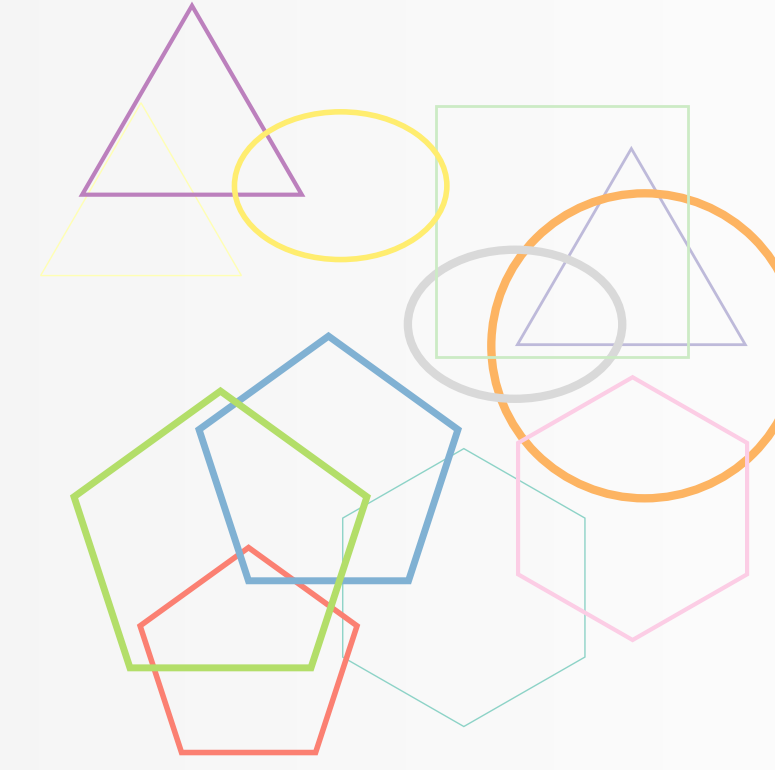[{"shape": "hexagon", "thickness": 0.5, "radius": 0.9, "center": [0.598, 0.237]}, {"shape": "triangle", "thickness": 0.5, "radius": 0.75, "center": [0.182, 0.717]}, {"shape": "triangle", "thickness": 1, "radius": 0.85, "center": [0.815, 0.637]}, {"shape": "pentagon", "thickness": 2, "radius": 0.74, "center": [0.321, 0.142]}, {"shape": "pentagon", "thickness": 2.5, "radius": 0.88, "center": [0.424, 0.388]}, {"shape": "circle", "thickness": 3, "radius": 0.99, "center": [0.832, 0.551]}, {"shape": "pentagon", "thickness": 2.5, "radius": 0.99, "center": [0.284, 0.293]}, {"shape": "hexagon", "thickness": 1.5, "radius": 0.85, "center": [0.816, 0.339]}, {"shape": "oval", "thickness": 3, "radius": 0.69, "center": [0.665, 0.579]}, {"shape": "triangle", "thickness": 1.5, "radius": 0.82, "center": [0.248, 0.829]}, {"shape": "square", "thickness": 1, "radius": 0.81, "center": [0.725, 0.699]}, {"shape": "oval", "thickness": 2, "radius": 0.69, "center": [0.44, 0.759]}]